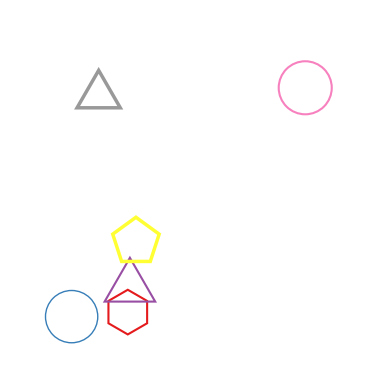[{"shape": "hexagon", "thickness": 1.5, "radius": 0.29, "center": [0.332, 0.189]}, {"shape": "circle", "thickness": 1, "radius": 0.34, "center": [0.186, 0.178]}, {"shape": "triangle", "thickness": 1.5, "radius": 0.38, "center": [0.337, 0.255]}, {"shape": "pentagon", "thickness": 2.5, "radius": 0.32, "center": [0.353, 0.372]}, {"shape": "circle", "thickness": 1.5, "radius": 0.34, "center": [0.793, 0.772]}, {"shape": "triangle", "thickness": 2.5, "radius": 0.32, "center": [0.256, 0.752]}]